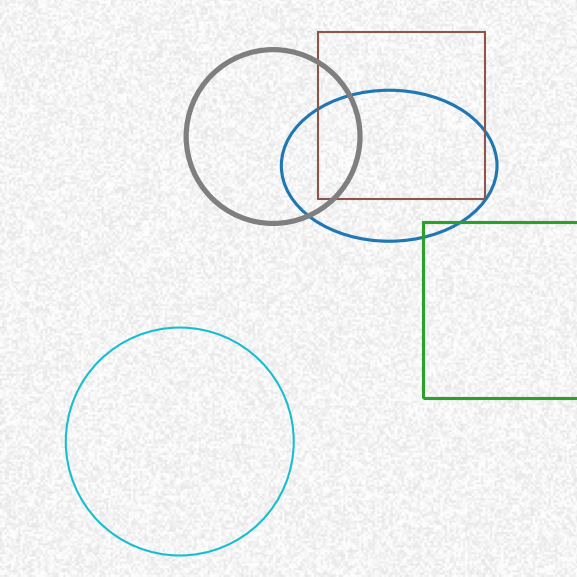[{"shape": "oval", "thickness": 1.5, "radius": 0.93, "center": [0.674, 0.712]}, {"shape": "square", "thickness": 1.5, "radius": 0.76, "center": [0.885, 0.462]}, {"shape": "square", "thickness": 1, "radius": 0.73, "center": [0.695, 0.799]}, {"shape": "circle", "thickness": 2.5, "radius": 0.75, "center": [0.473, 0.763]}, {"shape": "circle", "thickness": 1, "radius": 0.99, "center": [0.311, 0.235]}]